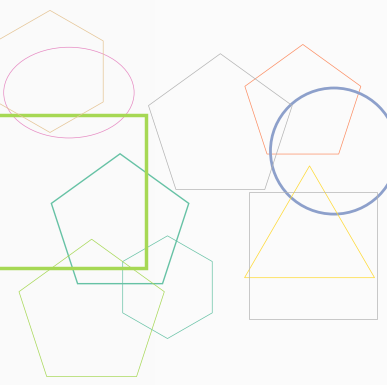[{"shape": "hexagon", "thickness": 0.5, "radius": 0.67, "center": [0.432, 0.254]}, {"shape": "pentagon", "thickness": 1, "radius": 0.93, "center": [0.31, 0.414]}, {"shape": "pentagon", "thickness": 0.5, "radius": 0.79, "center": [0.782, 0.727]}, {"shape": "circle", "thickness": 2, "radius": 0.82, "center": [0.862, 0.608]}, {"shape": "oval", "thickness": 0.5, "radius": 0.84, "center": [0.178, 0.759]}, {"shape": "square", "thickness": 2.5, "radius": 1.0, "center": [0.177, 0.502]}, {"shape": "pentagon", "thickness": 0.5, "radius": 0.99, "center": [0.237, 0.181]}, {"shape": "triangle", "thickness": 0.5, "radius": 0.97, "center": [0.799, 0.376]}, {"shape": "hexagon", "thickness": 0.5, "radius": 0.79, "center": [0.129, 0.814]}, {"shape": "pentagon", "thickness": 0.5, "radius": 0.98, "center": [0.569, 0.666]}, {"shape": "square", "thickness": 0.5, "radius": 0.82, "center": [0.807, 0.337]}]